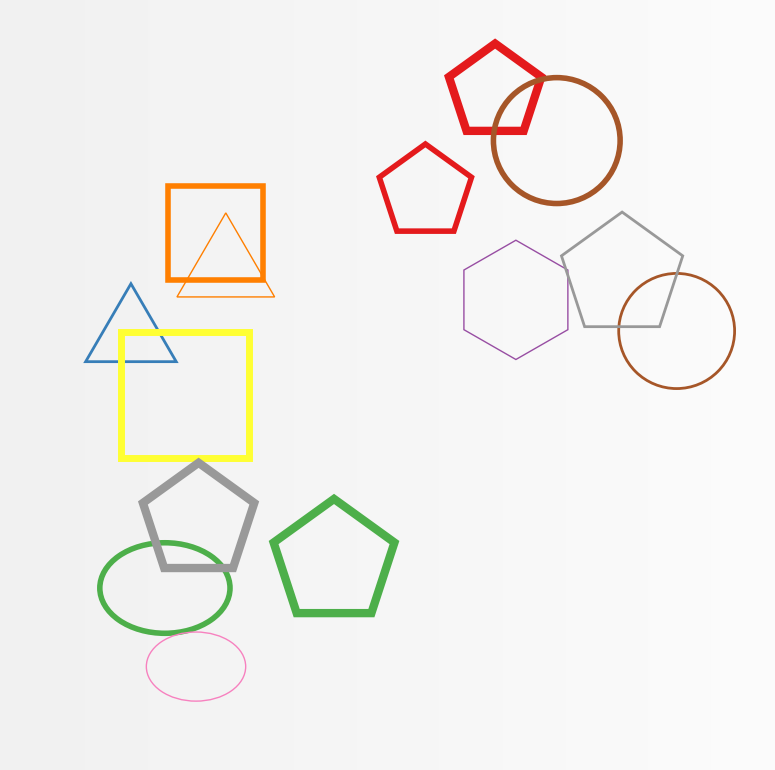[{"shape": "pentagon", "thickness": 2, "radius": 0.31, "center": [0.549, 0.75]}, {"shape": "pentagon", "thickness": 3, "radius": 0.31, "center": [0.639, 0.881]}, {"shape": "triangle", "thickness": 1, "radius": 0.34, "center": [0.169, 0.564]}, {"shape": "oval", "thickness": 2, "radius": 0.42, "center": [0.213, 0.236]}, {"shape": "pentagon", "thickness": 3, "radius": 0.41, "center": [0.431, 0.27]}, {"shape": "hexagon", "thickness": 0.5, "radius": 0.39, "center": [0.666, 0.611]}, {"shape": "triangle", "thickness": 0.5, "radius": 0.36, "center": [0.291, 0.651]}, {"shape": "square", "thickness": 2, "radius": 0.31, "center": [0.278, 0.697]}, {"shape": "square", "thickness": 2.5, "radius": 0.41, "center": [0.239, 0.487]}, {"shape": "circle", "thickness": 1, "radius": 0.37, "center": [0.873, 0.57]}, {"shape": "circle", "thickness": 2, "radius": 0.41, "center": [0.718, 0.817]}, {"shape": "oval", "thickness": 0.5, "radius": 0.32, "center": [0.253, 0.134]}, {"shape": "pentagon", "thickness": 3, "radius": 0.38, "center": [0.256, 0.323]}, {"shape": "pentagon", "thickness": 1, "radius": 0.41, "center": [0.803, 0.642]}]